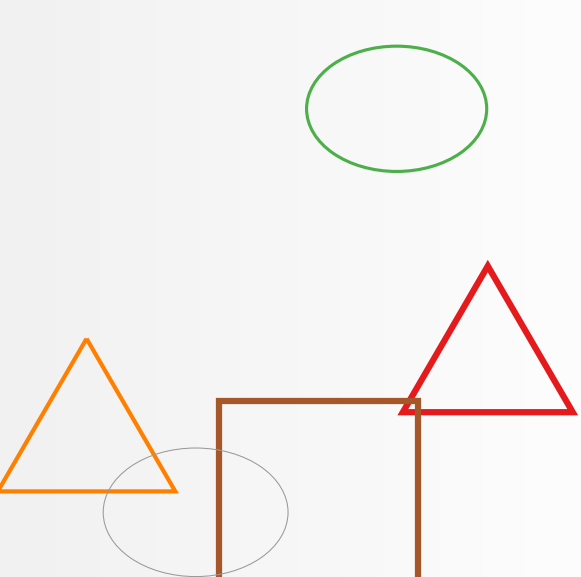[{"shape": "triangle", "thickness": 3, "radius": 0.84, "center": [0.839, 0.37]}, {"shape": "oval", "thickness": 1.5, "radius": 0.77, "center": [0.682, 0.811]}, {"shape": "triangle", "thickness": 2, "radius": 0.88, "center": [0.149, 0.236]}, {"shape": "square", "thickness": 3, "radius": 0.86, "center": [0.548, 0.133]}, {"shape": "oval", "thickness": 0.5, "radius": 0.8, "center": [0.337, 0.112]}]